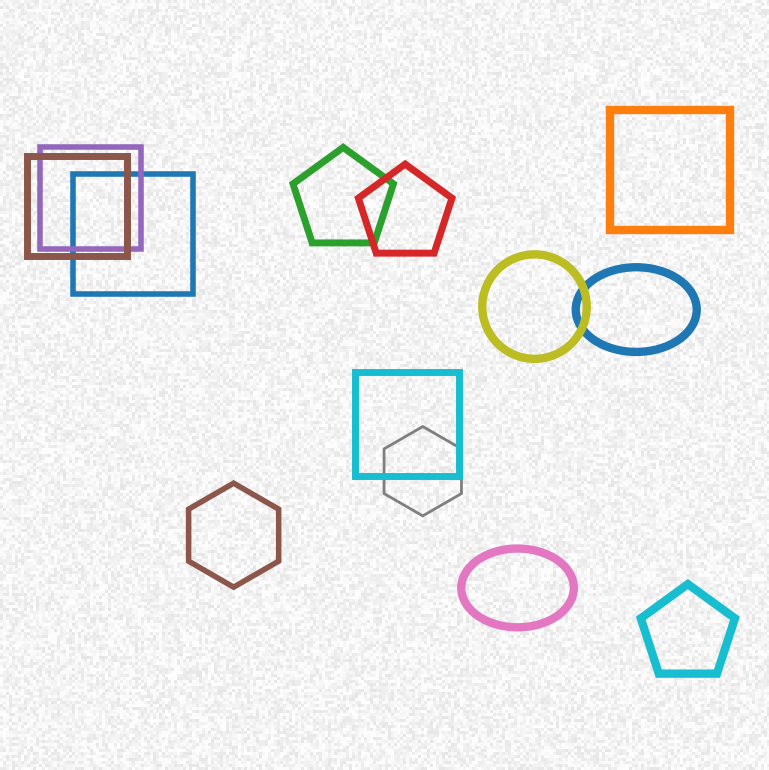[{"shape": "oval", "thickness": 3, "radius": 0.39, "center": [0.826, 0.598]}, {"shape": "square", "thickness": 2, "radius": 0.39, "center": [0.173, 0.696]}, {"shape": "square", "thickness": 3, "radius": 0.39, "center": [0.87, 0.78]}, {"shape": "pentagon", "thickness": 2.5, "radius": 0.34, "center": [0.446, 0.74]}, {"shape": "pentagon", "thickness": 2.5, "radius": 0.32, "center": [0.526, 0.723]}, {"shape": "square", "thickness": 2, "radius": 0.33, "center": [0.118, 0.743]}, {"shape": "hexagon", "thickness": 2, "radius": 0.34, "center": [0.303, 0.305]}, {"shape": "square", "thickness": 2.5, "radius": 0.33, "center": [0.1, 0.732]}, {"shape": "oval", "thickness": 3, "radius": 0.37, "center": [0.672, 0.236]}, {"shape": "hexagon", "thickness": 1, "radius": 0.29, "center": [0.549, 0.388]}, {"shape": "circle", "thickness": 3, "radius": 0.34, "center": [0.694, 0.602]}, {"shape": "square", "thickness": 2.5, "radius": 0.34, "center": [0.528, 0.449]}, {"shape": "pentagon", "thickness": 3, "radius": 0.32, "center": [0.893, 0.177]}]